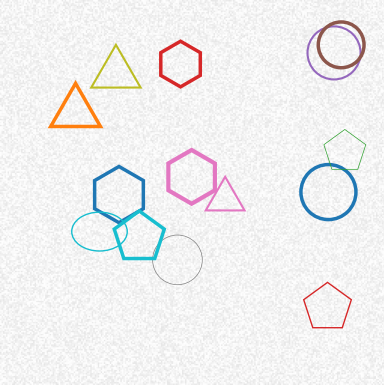[{"shape": "hexagon", "thickness": 2.5, "radius": 0.37, "center": [0.309, 0.495]}, {"shape": "circle", "thickness": 2.5, "radius": 0.36, "center": [0.853, 0.501]}, {"shape": "triangle", "thickness": 2.5, "radius": 0.37, "center": [0.196, 0.709]}, {"shape": "pentagon", "thickness": 0.5, "radius": 0.29, "center": [0.896, 0.607]}, {"shape": "pentagon", "thickness": 1, "radius": 0.33, "center": [0.851, 0.201]}, {"shape": "hexagon", "thickness": 2.5, "radius": 0.3, "center": [0.469, 0.834]}, {"shape": "circle", "thickness": 1.5, "radius": 0.34, "center": [0.868, 0.863]}, {"shape": "circle", "thickness": 2.5, "radius": 0.3, "center": [0.886, 0.884]}, {"shape": "triangle", "thickness": 1.5, "radius": 0.29, "center": [0.585, 0.483]}, {"shape": "hexagon", "thickness": 3, "radius": 0.35, "center": [0.498, 0.541]}, {"shape": "circle", "thickness": 0.5, "radius": 0.32, "center": [0.461, 0.325]}, {"shape": "triangle", "thickness": 1.5, "radius": 0.37, "center": [0.301, 0.81]}, {"shape": "pentagon", "thickness": 2.5, "radius": 0.34, "center": [0.362, 0.384]}, {"shape": "oval", "thickness": 1, "radius": 0.36, "center": [0.258, 0.399]}]